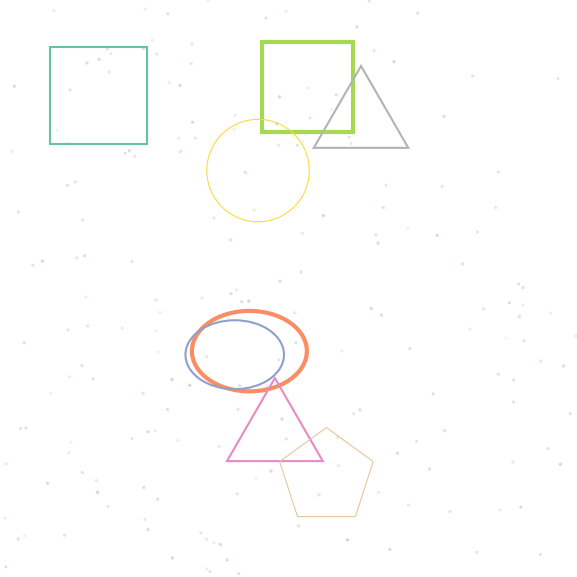[{"shape": "square", "thickness": 1, "radius": 0.42, "center": [0.17, 0.834]}, {"shape": "oval", "thickness": 2, "radius": 0.5, "center": [0.432, 0.391]}, {"shape": "oval", "thickness": 1, "radius": 0.43, "center": [0.406, 0.385]}, {"shape": "triangle", "thickness": 1, "radius": 0.48, "center": [0.476, 0.249]}, {"shape": "square", "thickness": 2, "radius": 0.39, "center": [0.532, 0.849]}, {"shape": "circle", "thickness": 0.5, "radius": 0.44, "center": [0.447, 0.704]}, {"shape": "pentagon", "thickness": 0.5, "radius": 0.43, "center": [0.565, 0.174]}, {"shape": "triangle", "thickness": 1, "radius": 0.47, "center": [0.625, 0.79]}]